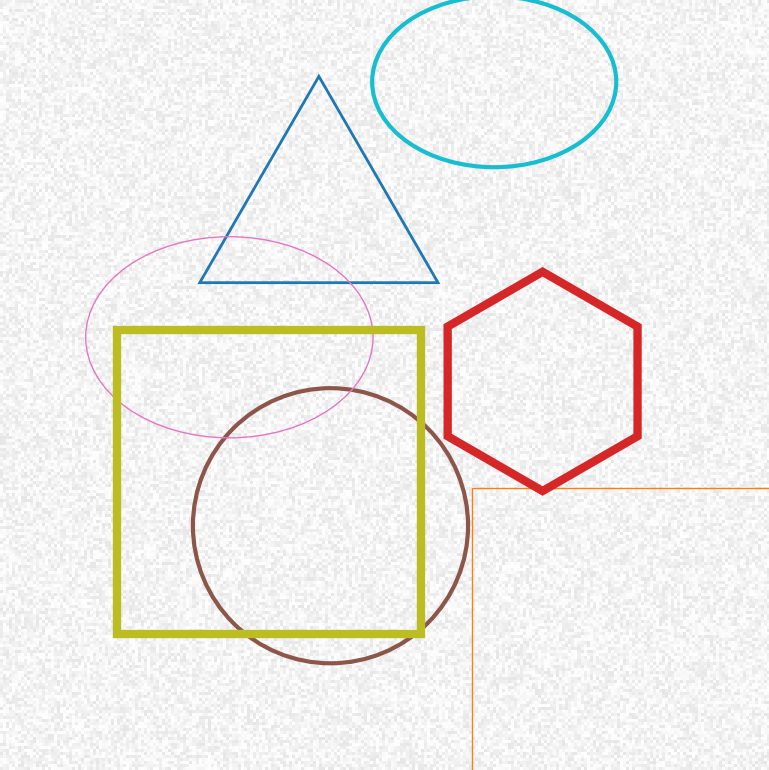[{"shape": "triangle", "thickness": 1, "radius": 0.89, "center": [0.414, 0.722]}, {"shape": "square", "thickness": 0.5, "radius": 1.0, "center": [0.813, 0.166]}, {"shape": "hexagon", "thickness": 3, "radius": 0.71, "center": [0.705, 0.505]}, {"shape": "circle", "thickness": 1.5, "radius": 0.89, "center": [0.429, 0.317]}, {"shape": "oval", "thickness": 0.5, "radius": 0.93, "center": [0.298, 0.562]}, {"shape": "square", "thickness": 3, "radius": 0.98, "center": [0.349, 0.374]}, {"shape": "oval", "thickness": 1.5, "radius": 0.79, "center": [0.642, 0.894]}]